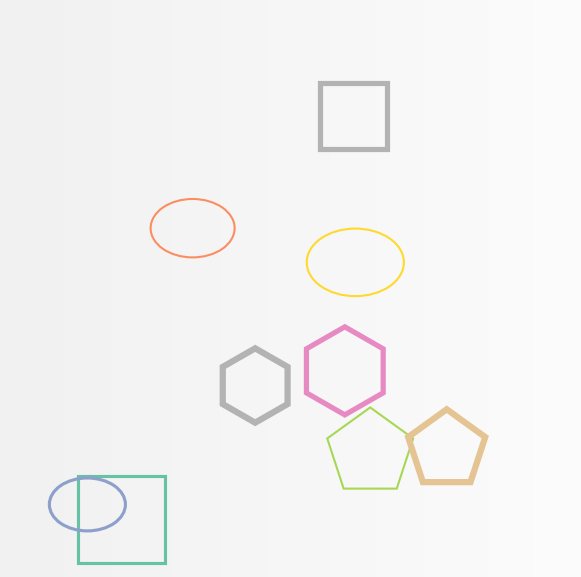[{"shape": "square", "thickness": 1.5, "radius": 0.38, "center": [0.209, 0.1]}, {"shape": "oval", "thickness": 1, "radius": 0.36, "center": [0.331, 0.604]}, {"shape": "oval", "thickness": 1.5, "radius": 0.33, "center": [0.15, 0.126]}, {"shape": "hexagon", "thickness": 2.5, "radius": 0.38, "center": [0.593, 0.357]}, {"shape": "pentagon", "thickness": 1, "radius": 0.39, "center": [0.637, 0.216]}, {"shape": "oval", "thickness": 1, "radius": 0.42, "center": [0.611, 0.545]}, {"shape": "pentagon", "thickness": 3, "radius": 0.35, "center": [0.769, 0.221]}, {"shape": "square", "thickness": 2.5, "radius": 0.29, "center": [0.608, 0.798]}, {"shape": "hexagon", "thickness": 3, "radius": 0.32, "center": [0.439, 0.332]}]